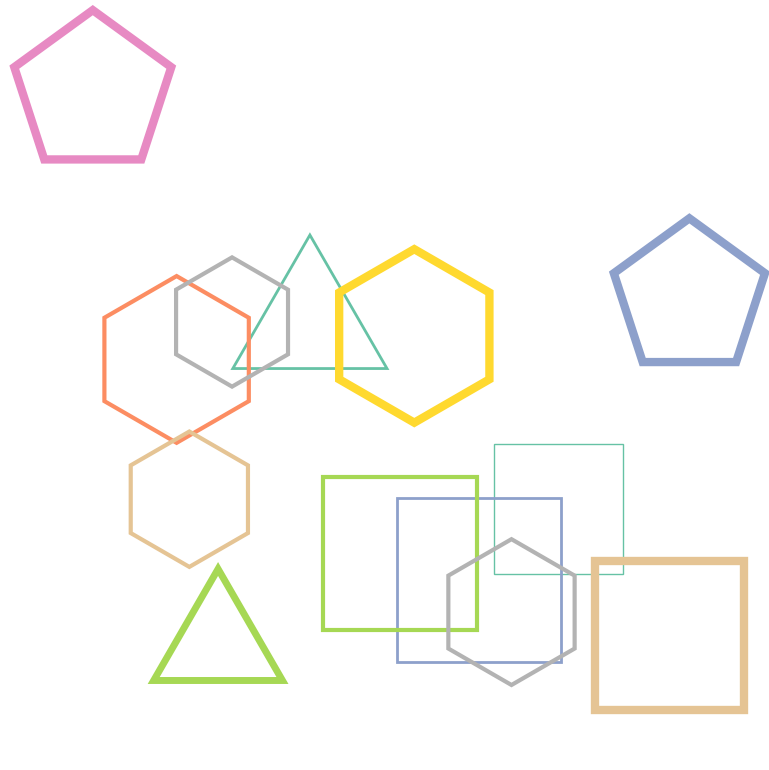[{"shape": "square", "thickness": 0.5, "radius": 0.42, "center": [0.725, 0.339]}, {"shape": "triangle", "thickness": 1, "radius": 0.58, "center": [0.402, 0.579]}, {"shape": "hexagon", "thickness": 1.5, "radius": 0.54, "center": [0.229, 0.533]}, {"shape": "pentagon", "thickness": 3, "radius": 0.52, "center": [0.895, 0.613]}, {"shape": "square", "thickness": 1, "radius": 0.53, "center": [0.622, 0.247]}, {"shape": "pentagon", "thickness": 3, "radius": 0.54, "center": [0.12, 0.88]}, {"shape": "triangle", "thickness": 2.5, "radius": 0.48, "center": [0.283, 0.165]}, {"shape": "square", "thickness": 1.5, "radius": 0.5, "center": [0.519, 0.281]}, {"shape": "hexagon", "thickness": 3, "radius": 0.56, "center": [0.538, 0.564]}, {"shape": "hexagon", "thickness": 1.5, "radius": 0.44, "center": [0.246, 0.352]}, {"shape": "square", "thickness": 3, "radius": 0.48, "center": [0.869, 0.175]}, {"shape": "hexagon", "thickness": 1.5, "radius": 0.42, "center": [0.301, 0.582]}, {"shape": "hexagon", "thickness": 1.5, "radius": 0.47, "center": [0.664, 0.205]}]